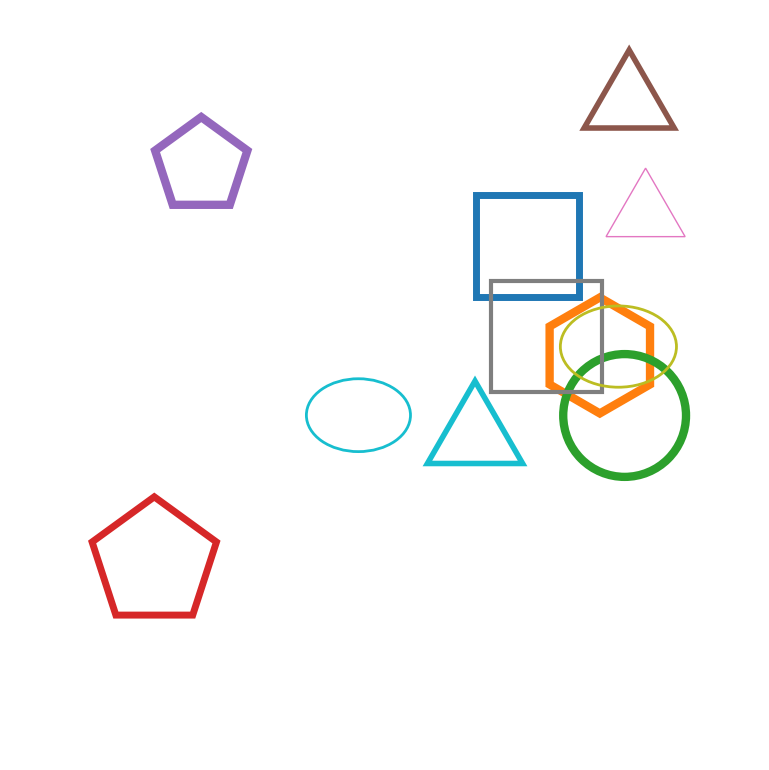[{"shape": "square", "thickness": 2.5, "radius": 0.33, "center": [0.685, 0.68]}, {"shape": "hexagon", "thickness": 3, "radius": 0.38, "center": [0.779, 0.538]}, {"shape": "circle", "thickness": 3, "radius": 0.4, "center": [0.811, 0.46]}, {"shape": "pentagon", "thickness": 2.5, "radius": 0.42, "center": [0.2, 0.27]}, {"shape": "pentagon", "thickness": 3, "radius": 0.32, "center": [0.261, 0.785]}, {"shape": "triangle", "thickness": 2, "radius": 0.34, "center": [0.817, 0.867]}, {"shape": "triangle", "thickness": 0.5, "radius": 0.3, "center": [0.838, 0.722]}, {"shape": "square", "thickness": 1.5, "radius": 0.36, "center": [0.71, 0.563]}, {"shape": "oval", "thickness": 1, "radius": 0.38, "center": [0.803, 0.55]}, {"shape": "oval", "thickness": 1, "radius": 0.34, "center": [0.465, 0.461]}, {"shape": "triangle", "thickness": 2, "radius": 0.36, "center": [0.617, 0.434]}]